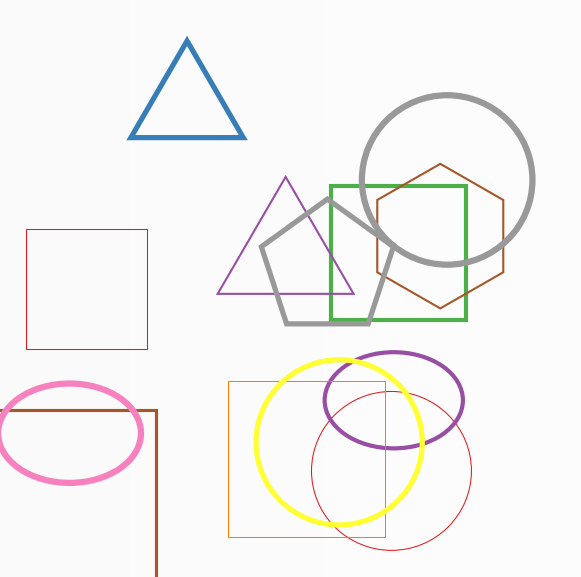[{"shape": "circle", "thickness": 0.5, "radius": 0.69, "center": [0.673, 0.184]}, {"shape": "square", "thickness": 0.5, "radius": 0.52, "center": [0.149, 0.499]}, {"shape": "triangle", "thickness": 2.5, "radius": 0.56, "center": [0.322, 0.817]}, {"shape": "square", "thickness": 2, "radius": 0.58, "center": [0.685, 0.561]}, {"shape": "triangle", "thickness": 1, "radius": 0.68, "center": [0.491, 0.558]}, {"shape": "oval", "thickness": 2, "radius": 0.59, "center": [0.677, 0.306]}, {"shape": "square", "thickness": 0.5, "radius": 0.67, "center": [0.527, 0.204]}, {"shape": "circle", "thickness": 2.5, "radius": 0.71, "center": [0.583, 0.233]}, {"shape": "square", "thickness": 1.5, "radius": 0.75, "center": [0.12, 0.139]}, {"shape": "hexagon", "thickness": 1, "radius": 0.63, "center": [0.757, 0.59]}, {"shape": "oval", "thickness": 3, "radius": 0.61, "center": [0.12, 0.249]}, {"shape": "circle", "thickness": 3, "radius": 0.73, "center": [0.769, 0.688]}, {"shape": "pentagon", "thickness": 2.5, "radius": 0.6, "center": [0.563, 0.535]}]